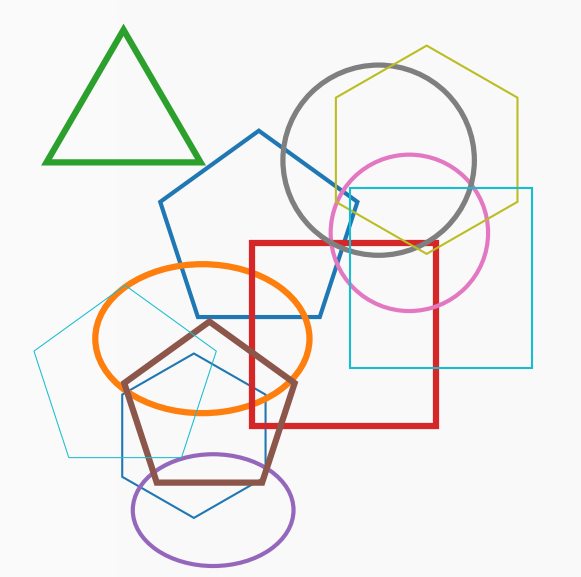[{"shape": "pentagon", "thickness": 2, "radius": 0.89, "center": [0.445, 0.594]}, {"shape": "hexagon", "thickness": 1, "radius": 0.71, "center": [0.334, 0.245]}, {"shape": "oval", "thickness": 3, "radius": 0.92, "center": [0.348, 0.413]}, {"shape": "triangle", "thickness": 3, "radius": 0.77, "center": [0.213, 0.794]}, {"shape": "square", "thickness": 3, "radius": 0.79, "center": [0.592, 0.42]}, {"shape": "oval", "thickness": 2, "radius": 0.69, "center": [0.367, 0.116]}, {"shape": "pentagon", "thickness": 3, "radius": 0.77, "center": [0.36, 0.288]}, {"shape": "circle", "thickness": 2, "radius": 0.68, "center": [0.704, 0.596]}, {"shape": "circle", "thickness": 2.5, "radius": 0.82, "center": [0.651, 0.722]}, {"shape": "hexagon", "thickness": 1, "radius": 0.9, "center": [0.734, 0.74]}, {"shape": "pentagon", "thickness": 0.5, "radius": 0.82, "center": [0.215, 0.34]}, {"shape": "square", "thickness": 1, "radius": 0.78, "center": [0.759, 0.518]}]